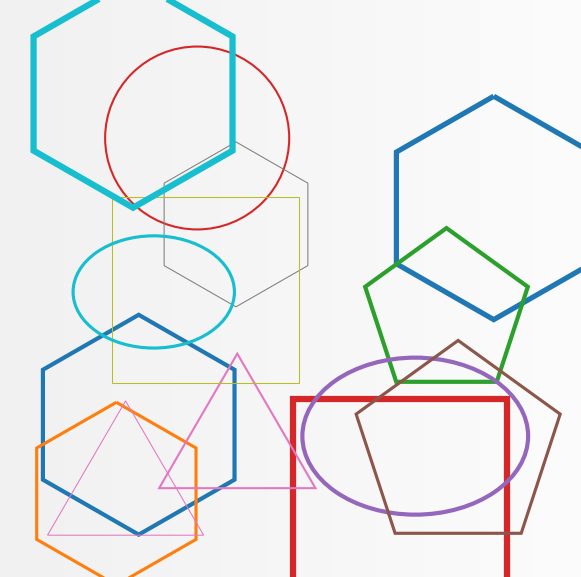[{"shape": "hexagon", "thickness": 2, "radius": 0.95, "center": [0.239, 0.264]}, {"shape": "hexagon", "thickness": 2.5, "radius": 0.97, "center": [0.849, 0.639]}, {"shape": "hexagon", "thickness": 1.5, "radius": 0.79, "center": [0.2, 0.144]}, {"shape": "pentagon", "thickness": 2, "radius": 0.74, "center": [0.768, 0.457]}, {"shape": "circle", "thickness": 1, "radius": 0.79, "center": [0.339, 0.76]}, {"shape": "square", "thickness": 3, "radius": 0.92, "center": [0.688, 0.124]}, {"shape": "oval", "thickness": 2, "radius": 0.97, "center": [0.714, 0.244]}, {"shape": "pentagon", "thickness": 1.5, "radius": 0.92, "center": [0.788, 0.225]}, {"shape": "triangle", "thickness": 1, "radius": 0.78, "center": [0.408, 0.231]}, {"shape": "triangle", "thickness": 0.5, "radius": 0.78, "center": [0.216, 0.15]}, {"shape": "hexagon", "thickness": 0.5, "radius": 0.71, "center": [0.406, 0.611]}, {"shape": "square", "thickness": 0.5, "radius": 0.81, "center": [0.354, 0.497]}, {"shape": "hexagon", "thickness": 3, "radius": 0.99, "center": [0.229, 0.837]}, {"shape": "oval", "thickness": 1.5, "radius": 0.69, "center": [0.265, 0.494]}]